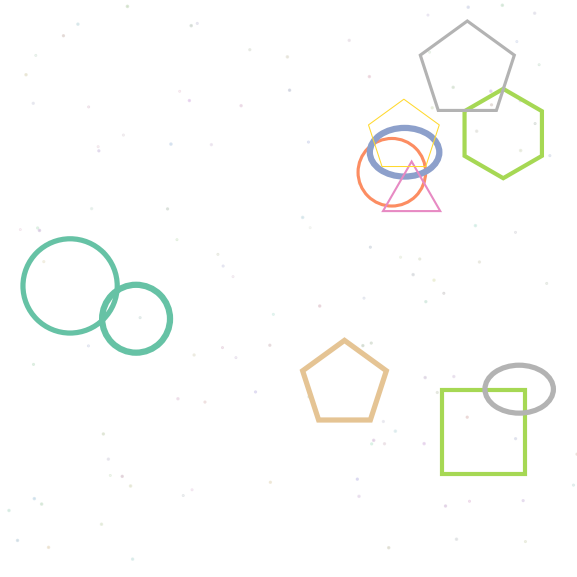[{"shape": "circle", "thickness": 3, "radius": 0.29, "center": [0.236, 0.447]}, {"shape": "circle", "thickness": 2.5, "radius": 0.41, "center": [0.121, 0.504]}, {"shape": "circle", "thickness": 1.5, "radius": 0.29, "center": [0.679, 0.701]}, {"shape": "oval", "thickness": 3, "radius": 0.3, "center": [0.701, 0.736]}, {"shape": "triangle", "thickness": 1, "radius": 0.29, "center": [0.713, 0.662]}, {"shape": "hexagon", "thickness": 2, "radius": 0.39, "center": [0.871, 0.768]}, {"shape": "square", "thickness": 2, "radius": 0.36, "center": [0.837, 0.252]}, {"shape": "pentagon", "thickness": 0.5, "radius": 0.32, "center": [0.699, 0.763]}, {"shape": "pentagon", "thickness": 2.5, "radius": 0.38, "center": [0.597, 0.334]}, {"shape": "oval", "thickness": 2.5, "radius": 0.3, "center": [0.899, 0.325]}, {"shape": "pentagon", "thickness": 1.5, "radius": 0.43, "center": [0.809, 0.877]}]